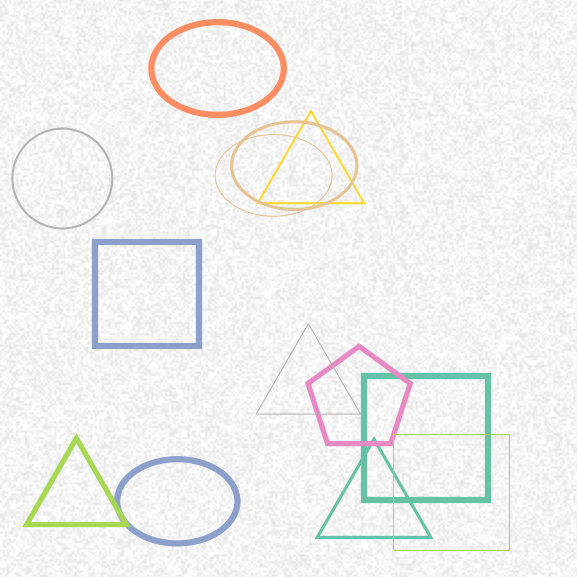[{"shape": "triangle", "thickness": 1.5, "radius": 0.57, "center": [0.648, 0.125]}, {"shape": "square", "thickness": 3, "radius": 0.54, "center": [0.738, 0.241]}, {"shape": "oval", "thickness": 3, "radius": 0.57, "center": [0.377, 0.881]}, {"shape": "square", "thickness": 3, "radius": 0.45, "center": [0.255, 0.49]}, {"shape": "oval", "thickness": 3, "radius": 0.52, "center": [0.307, 0.131]}, {"shape": "pentagon", "thickness": 2.5, "radius": 0.47, "center": [0.622, 0.306]}, {"shape": "triangle", "thickness": 2.5, "radius": 0.5, "center": [0.132, 0.141]}, {"shape": "square", "thickness": 0.5, "radius": 0.5, "center": [0.781, 0.147]}, {"shape": "triangle", "thickness": 1, "radius": 0.53, "center": [0.538, 0.701]}, {"shape": "oval", "thickness": 1.5, "radius": 0.54, "center": [0.509, 0.712]}, {"shape": "oval", "thickness": 0.5, "radius": 0.51, "center": [0.474, 0.695]}, {"shape": "triangle", "thickness": 0.5, "radius": 0.52, "center": [0.534, 0.334]}, {"shape": "circle", "thickness": 1, "radius": 0.43, "center": [0.108, 0.69]}]